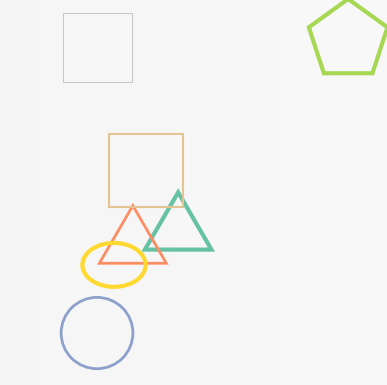[{"shape": "triangle", "thickness": 3, "radius": 0.5, "center": [0.46, 0.401]}, {"shape": "triangle", "thickness": 2, "radius": 0.5, "center": [0.343, 0.366]}, {"shape": "circle", "thickness": 2, "radius": 0.46, "center": [0.25, 0.135]}, {"shape": "pentagon", "thickness": 3, "radius": 0.53, "center": [0.898, 0.896]}, {"shape": "oval", "thickness": 3, "radius": 0.41, "center": [0.294, 0.312]}, {"shape": "square", "thickness": 1.5, "radius": 0.47, "center": [0.377, 0.556]}, {"shape": "square", "thickness": 0.5, "radius": 0.45, "center": [0.251, 0.877]}]